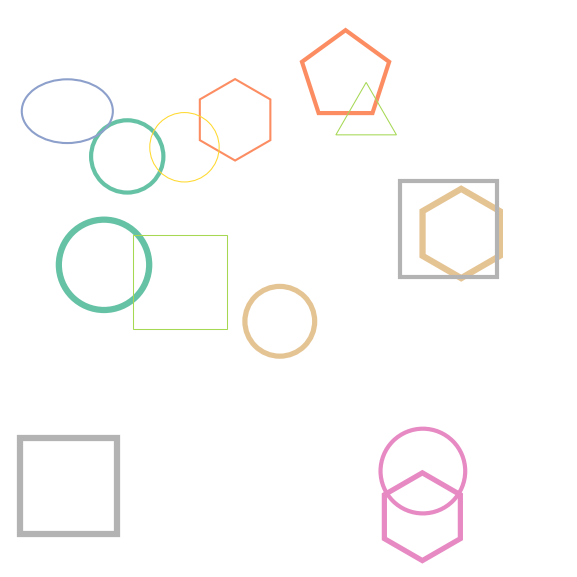[{"shape": "circle", "thickness": 3, "radius": 0.39, "center": [0.18, 0.541]}, {"shape": "circle", "thickness": 2, "radius": 0.31, "center": [0.22, 0.728]}, {"shape": "hexagon", "thickness": 1, "radius": 0.35, "center": [0.407, 0.792]}, {"shape": "pentagon", "thickness": 2, "radius": 0.4, "center": [0.598, 0.868]}, {"shape": "oval", "thickness": 1, "radius": 0.39, "center": [0.117, 0.807]}, {"shape": "hexagon", "thickness": 2.5, "radius": 0.38, "center": [0.731, 0.104]}, {"shape": "circle", "thickness": 2, "radius": 0.37, "center": [0.732, 0.183]}, {"shape": "square", "thickness": 0.5, "radius": 0.41, "center": [0.312, 0.511]}, {"shape": "triangle", "thickness": 0.5, "radius": 0.3, "center": [0.634, 0.796]}, {"shape": "circle", "thickness": 0.5, "radius": 0.3, "center": [0.319, 0.744]}, {"shape": "circle", "thickness": 2.5, "radius": 0.3, "center": [0.484, 0.443]}, {"shape": "hexagon", "thickness": 3, "radius": 0.39, "center": [0.799, 0.595]}, {"shape": "square", "thickness": 2, "radius": 0.42, "center": [0.777, 0.602]}, {"shape": "square", "thickness": 3, "radius": 0.42, "center": [0.118, 0.158]}]